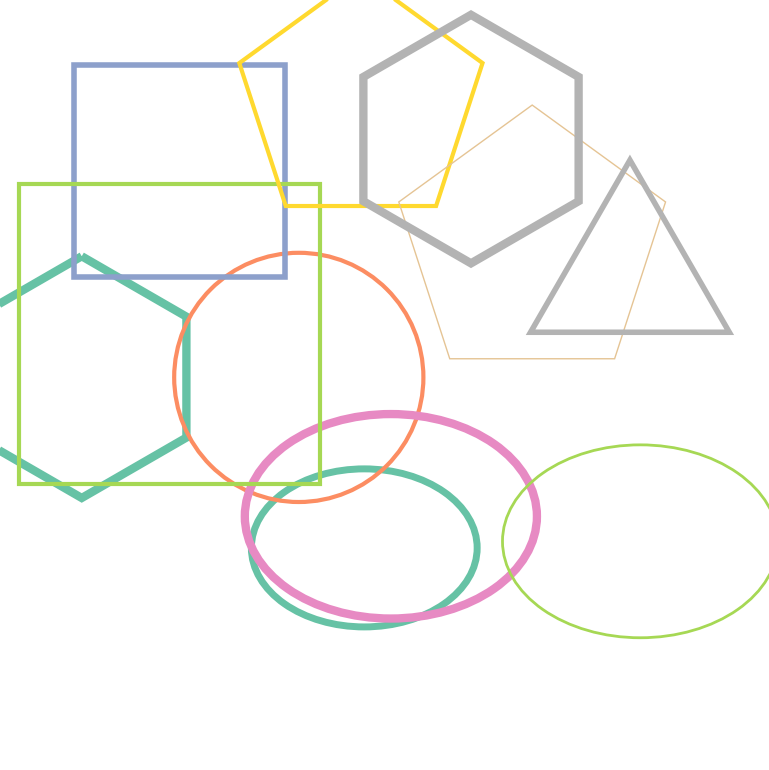[{"shape": "hexagon", "thickness": 3, "radius": 0.78, "center": [0.106, 0.51]}, {"shape": "oval", "thickness": 2.5, "radius": 0.73, "center": [0.473, 0.288]}, {"shape": "circle", "thickness": 1.5, "radius": 0.81, "center": [0.388, 0.51]}, {"shape": "square", "thickness": 2, "radius": 0.69, "center": [0.233, 0.778]}, {"shape": "oval", "thickness": 3, "radius": 0.95, "center": [0.508, 0.329]}, {"shape": "square", "thickness": 1.5, "radius": 0.97, "center": [0.22, 0.567]}, {"shape": "oval", "thickness": 1, "radius": 0.89, "center": [0.832, 0.297]}, {"shape": "pentagon", "thickness": 1.5, "radius": 0.83, "center": [0.469, 0.867]}, {"shape": "pentagon", "thickness": 0.5, "radius": 0.91, "center": [0.691, 0.681]}, {"shape": "triangle", "thickness": 2, "radius": 0.75, "center": [0.818, 0.643]}, {"shape": "hexagon", "thickness": 3, "radius": 0.81, "center": [0.612, 0.819]}]